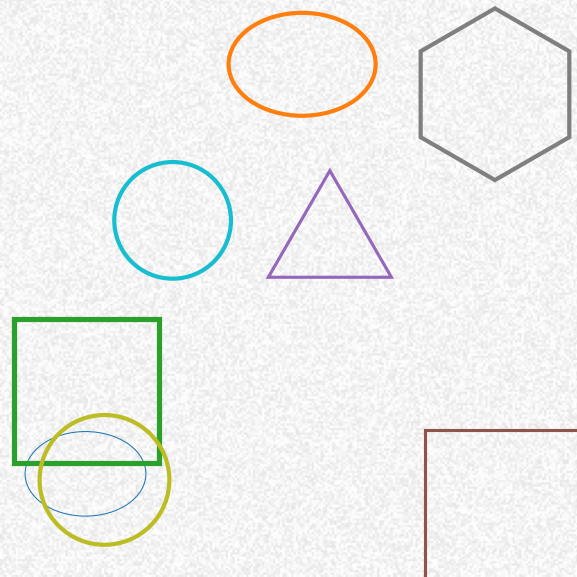[{"shape": "oval", "thickness": 0.5, "radius": 0.52, "center": [0.148, 0.179]}, {"shape": "oval", "thickness": 2, "radius": 0.64, "center": [0.523, 0.888]}, {"shape": "square", "thickness": 2.5, "radius": 0.63, "center": [0.15, 0.322]}, {"shape": "triangle", "thickness": 1.5, "radius": 0.62, "center": [0.571, 0.581]}, {"shape": "square", "thickness": 1.5, "radius": 0.74, "center": [0.885, 0.106]}, {"shape": "hexagon", "thickness": 2, "radius": 0.74, "center": [0.857, 0.836]}, {"shape": "circle", "thickness": 2, "radius": 0.56, "center": [0.181, 0.168]}, {"shape": "circle", "thickness": 2, "radius": 0.51, "center": [0.299, 0.618]}]